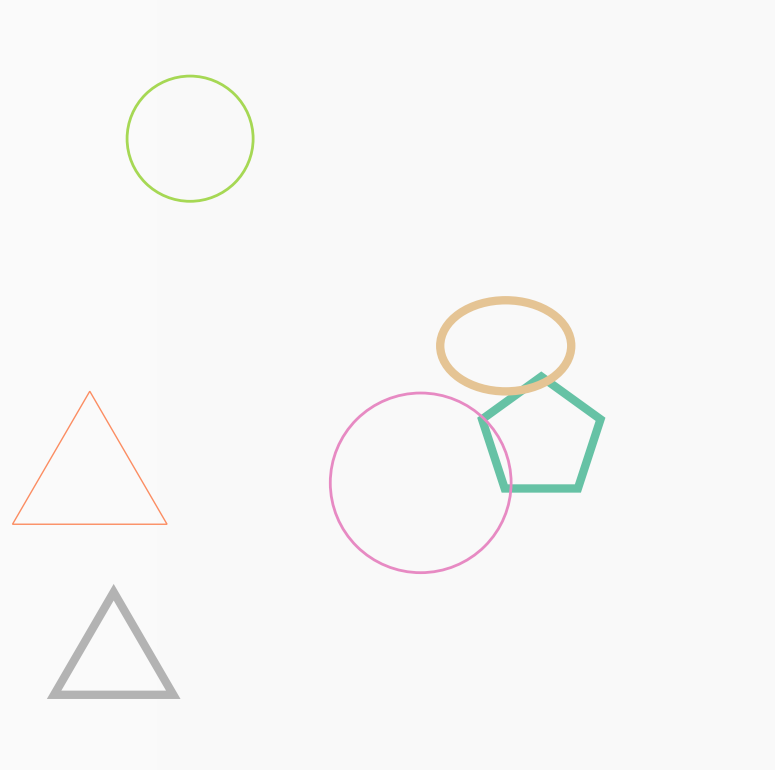[{"shape": "pentagon", "thickness": 3, "radius": 0.4, "center": [0.698, 0.431]}, {"shape": "triangle", "thickness": 0.5, "radius": 0.58, "center": [0.116, 0.377]}, {"shape": "circle", "thickness": 1, "radius": 0.58, "center": [0.543, 0.373]}, {"shape": "circle", "thickness": 1, "radius": 0.41, "center": [0.245, 0.82]}, {"shape": "oval", "thickness": 3, "radius": 0.42, "center": [0.653, 0.551]}, {"shape": "triangle", "thickness": 3, "radius": 0.44, "center": [0.147, 0.142]}]